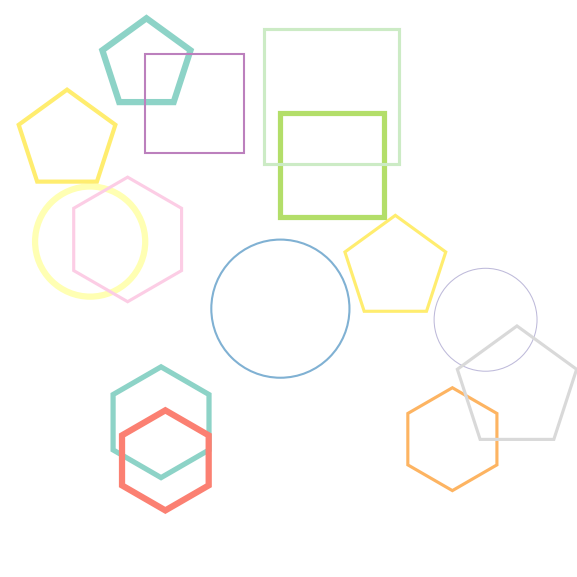[{"shape": "pentagon", "thickness": 3, "radius": 0.4, "center": [0.254, 0.887]}, {"shape": "hexagon", "thickness": 2.5, "radius": 0.48, "center": [0.279, 0.268]}, {"shape": "circle", "thickness": 3, "radius": 0.48, "center": [0.156, 0.581]}, {"shape": "circle", "thickness": 0.5, "radius": 0.45, "center": [0.841, 0.445]}, {"shape": "hexagon", "thickness": 3, "radius": 0.43, "center": [0.286, 0.202]}, {"shape": "circle", "thickness": 1, "radius": 0.6, "center": [0.486, 0.465]}, {"shape": "hexagon", "thickness": 1.5, "radius": 0.45, "center": [0.783, 0.239]}, {"shape": "square", "thickness": 2.5, "radius": 0.45, "center": [0.575, 0.713]}, {"shape": "hexagon", "thickness": 1.5, "radius": 0.54, "center": [0.221, 0.585]}, {"shape": "pentagon", "thickness": 1.5, "radius": 0.54, "center": [0.895, 0.326]}, {"shape": "square", "thickness": 1, "radius": 0.43, "center": [0.336, 0.82]}, {"shape": "square", "thickness": 1.5, "radius": 0.59, "center": [0.574, 0.832]}, {"shape": "pentagon", "thickness": 2, "radius": 0.44, "center": [0.116, 0.756]}, {"shape": "pentagon", "thickness": 1.5, "radius": 0.46, "center": [0.685, 0.534]}]